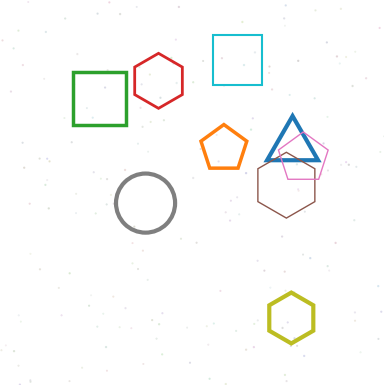[{"shape": "triangle", "thickness": 3, "radius": 0.38, "center": [0.76, 0.622]}, {"shape": "pentagon", "thickness": 2.5, "radius": 0.31, "center": [0.582, 0.614]}, {"shape": "square", "thickness": 2.5, "radius": 0.34, "center": [0.258, 0.744]}, {"shape": "hexagon", "thickness": 2, "radius": 0.36, "center": [0.412, 0.79]}, {"shape": "hexagon", "thickness": 1, "radius": 0.43, "center": [0.744, 0.519]}, {"shape": "pentagon", "thickness": 1, "radius": 0.34, "center": [0.788, 0.589]}, {"shape": "circle", "thickness": 3, "radius": 0.38, "center": [0.378, 0.472]}, {"shape": "hexagon", "thickness": 3, "radius": 0.33, "center": [0.757, 0.174]}, {"shape": "square", "thickness": 1.5, "radius": 0.32, "center": [0.617, 0.844]}]